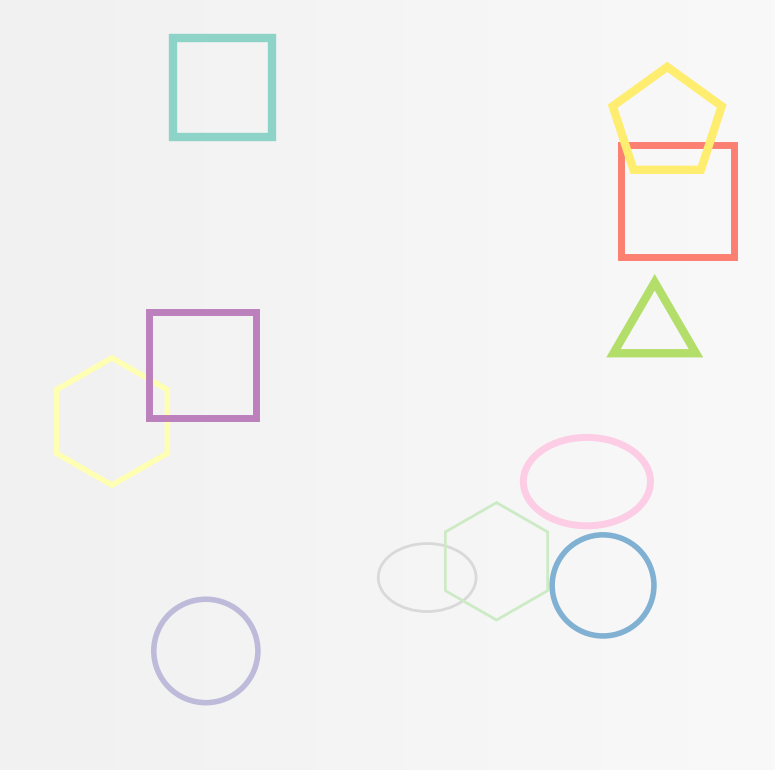[{"shape": "square", "thickness": 3, "radius": 0.32, "center": [0.287, 0.886]}, {"shape": "hexagon", "thickness": 2, "radius": 0.41, "center": [0.144, 0.453]}, {"shape": "circle", "thickness": 2, "radius": 0.34, "center": [0.266, 0.155]}, {"shape": "square", "thickness": 2.5, "radius": 0.36, "center": [0.874, 0.739]}, {"shape": "circle", "thickness": 2, "radius": 0.33, "center": [0.778, 0.24]}, {"shape": "triangle", "thickness": 3, "radius": 0.31, "center": [0.845, 0.572]}, {"shape": "oval", "thickness": 2.5, "radius": 0.41, "center": [0.757, 0.375]}, {"shape": "oval", "thickness": 1, "radius": 0.32, "center": [0.551, 0.25]}, {"shape": "square", "thickness": 2.5, "radius": 0.35, "center": [0.261, 0.526]}, {"shape": "hexagon", "thickness": 1, "radius": 0.38, "center": [0.641, 0.271]}, {"shape": "pentagon", "thickness": 3, "radius": 0.37, "center": [0.861, 0.839]}]